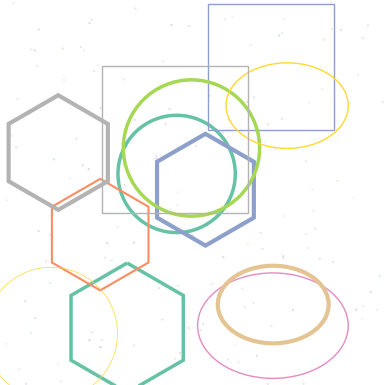[{"shape": "hexagon", "thickness": 2.5, "radius": 0.84, "center": [0.33, 0.148]}, {"shape": "circle", "thickness": 2.5, "radius": 0.76, "center": [0.459, 0.548]}, {"shape": "hexagon", "thickness": 1.5, "radius": 0.72, "center": [0.26, 0.391]}, {"shape": "square", "thickness": 1, "radius": 0.82, "center": [0.704, 0.825]}, {"shape": "hexagon", "thickness": 3, "radius": 0.73, "center": [0.534, 0.507]}, {"shape": "oval", "thickness": 1, "radius": 0.98, "center": [0.709, 0.154]}, {"shape": "circle", "thickness": 2.5, "radius": 0.89, "center": [0.497, 0.616]}, {"shape": "circle", "thickness": 0.5, "radius": 0.86, "center": [0.133, 0.134]}, {"shape": "oval", "thickness": 1, "radius": 0.79, "center": [0.746, 0.726]}, {"shape": "oval", "thickness": 3, "radius": 0.72, "center": [0.71, 0.209]}, {"shape": "square", "thickness": 1, "radius": 0.95, "center": [0.455, 0.638]}, {"shape": "hexagon", "thickness": 3, "radius": 0.74, "center": [0.151, 0.604]}]